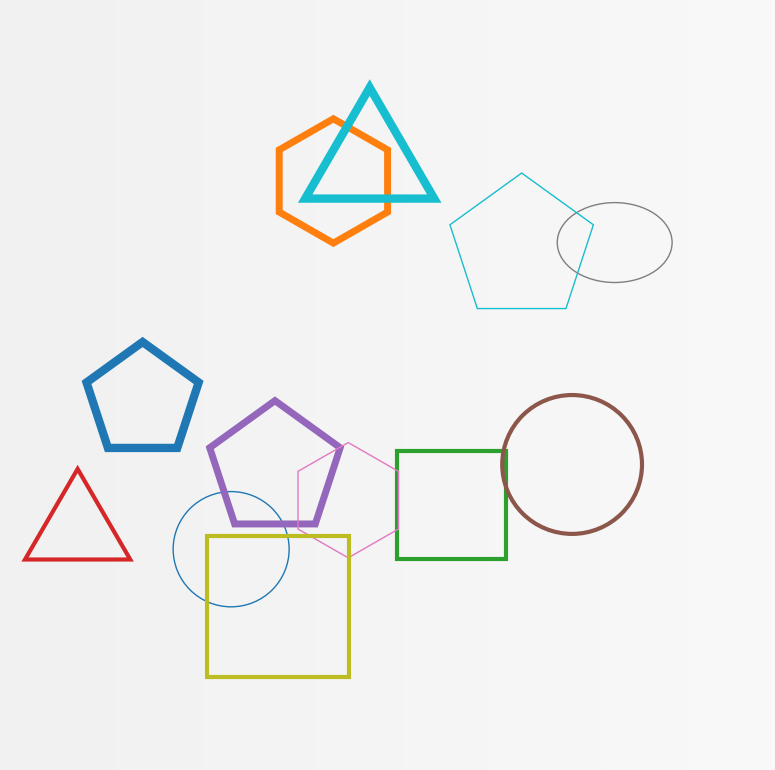[{"shape": "circle", "thickness": 0.5, "radius": 0.37, "center": [0.298, 0.287]}, {"shape": "pentagon", "thickness": 3, "radius": 0.38, "center": [0.184, 0.48]}, {"shape": "hexagon", "thickness": 2.5, "radius": 0.4, "center": [0.43, 0.765]}, {"shape": "square", "thickness": 1.5, "radius": 0.35, "center": [0.583, 0.344]}, {"shape": "triangle", "thickness": 1.5, "radius": 0.39, "center": [0.1, 0.313]}, {"shape": "pentagon", "thickness": 2.5, "radius": 0.44, "center": [0.355, 0.391]}, {"shape": "circle", "thickness": 1.5, "radius": 0.45, "center": [0.738, 0.397]}, {"shape": "hexagon", "thickness": 0.5, "radius": 0.37, "center": [0.449, 0.35]}, {"shape": "oval", "thickness": 0.5, "radius": 0.37, "center": [0.793, 0.685]}, {"shape": "square", "thickness": 1.5, "radius": 0.46, "center": [0.358, 0.212]}, {"shape": "triangle", "thickness": 3, "radius": 0.48, "center": [0.477, 0.79]}, {"shape": "pentagon", "thickness": 0.5, "radius": 0.49, "center": [0.673, 0.678]}]